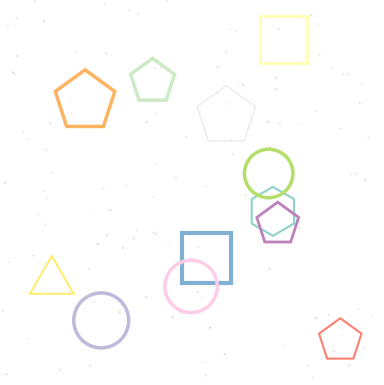[{"shape": "hexagon", "thickness": 1.5, "radius": 0.32, "center": [0.709, 0.451]}, {"shape": "square", "thickness": 2, "radius": 0.31, "center": [0.737, 0.897]}, {"shape": "circle", "thickness": 2.5, "radius": 0.36, "center": [0.263, 0.168]}, {"shape": "pentagon", "thickness": 1.5, "radius": 0.29, "center": [0.884, 0.115]}, {"shape": "square", "thickness": 3, "radius": 0.32, "center": [0.537, 0.33]}, {"shape": "pentagon", "thickness": 2.5, "radius": 0.41, "center": [0.221, 0.737]}, {"shape": "circle", "thickness": 2.5, "radius": 0.31, "center": [0.698, 0.549]}, {"shape": "circle", "thickness": 2.5, "radius": 0.34, "center": [0.496, 0.256]}, {"shape": "pentagon", "thickness": 0.5, "radius": 0.4, "center": [0.588, 0.698]}, {"shape": "pentagon", "thickness": 2, "radius": 0.29, "center": [0.721, 0.418]}, {"shape": "pentagon", "thickness": 2.5, "radius": 0.3, "center": [0.396, 0.788]}, {"shape": "triangle", "thickness": 1.5, "radius": 0.33, "center": [0.135, 0.27]}]